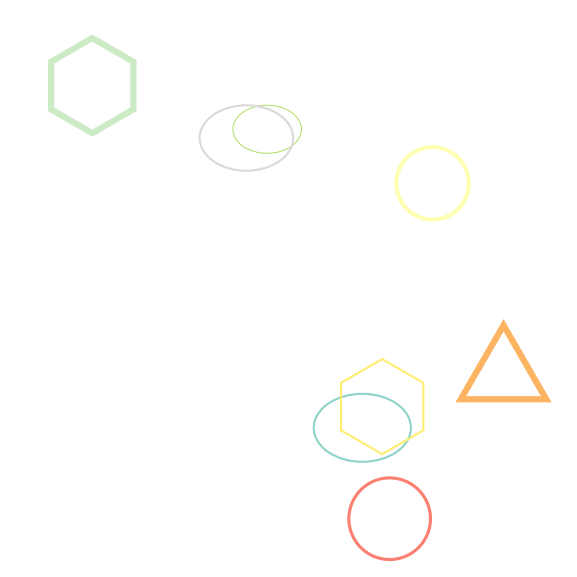[{"shape": "oval", "thickness": 1, "radius": 0.42, "center": [0.627, 0.258]}, {"shape": "circle", "thickness": 2, "radius": 0.31, "center": [0.749, 0.682]}, {"shape": "circle", "thickness": 1.5, "radius": 0.35, "center": [0.675, 0.101]}, {"shape": "triangle", "thickness": 3, "radius": 0.43, "center": [0.872, 0.351]}, {"shape": "oval", "thickness": 0.5, "radius": 0.3, "center": [0.463, 0.775]}, {"shape": "oval", "thickness": 1, "radius": 0.4, "center": [0.427, 0.76]}, {"shape": "hexagon", "thickness": 3, "radius": 0.41, "center": [0.16, 0.851]}, {"shape": "hexagon", "thickness": 1, "radius": 0.41, "center": [0.662, 0.295]}]